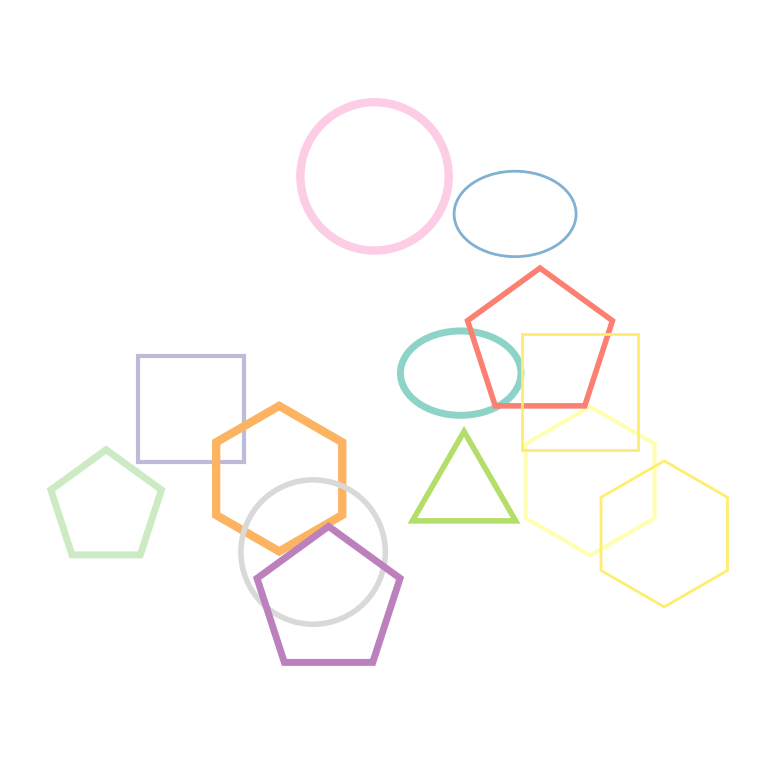[{"shape": "oval", "thickness": 2.5, "radius": 0.39, "center": [0.598, 0.515]}, {"shape": "hexagon", "thickness": 1.5, "radius": 0.48, "center": [0.766, 0.375]}, {"shape": "square", "thickness": 1.5, "radius": 0.34, "center": [0.248, 0.469]}, {"shape": "pentagon", "thickness": 2, "radius": 0.49, "center": [0.701, 0.553]}, {"shape": "oval", "thickness": 1, "radius": 0.4, "center": [0.669, 0.722]}, {"shape": "hexagon", "thickness": 3, "radius": 0.47, "center": [0.363, 0.378]}, {"shape": "triangle", "thickness": 2, "radius": 0.39, "center": [0.603, 0.362]}, {"shape": "circle", "thickness": 3, "radius": 0.48, "center": [0.486, 0.771]}, {"shape": "circle", "thickness": 2, "radius": 0.47, "center": [0.407, 0.283]}, {"shape": "pentagon", "thickness": 2.5, "radius": 0.49, "center": [0.427, 0.219]}, {"shape": "pentagon", "thickness": 2.5, "radius": 0.38, "center": [0.138, 0.34]}, {"shape": "square", "thickness": 1, "radius": 0.37, "center": [0.753, 0.491]}, {"shape": "hexagon", "thickness": 1, "radius": 0.47, "center": [0.863, 0.307]}]